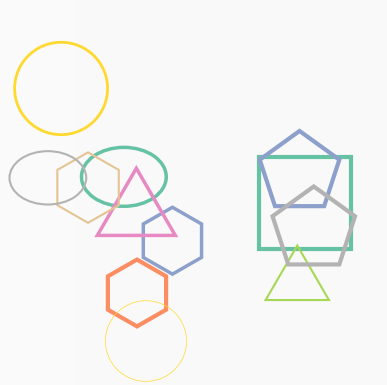[{"shape": "square", "thickness": 3, "radius": 0.6, "center": [0.787, 0.473]}, {"shape": "oval", "thickness": 2.5, "radius": 0.55, "center": [0.32, 0.541]}, {"shape": "hexagon", "thickness": 3, "radius": 0.43, "center": [0.354, 0.239]}, {"shape": "pentagon", "thickness": 3, "radius": 0.54, "center": [0.773, 0.552]}, {"shape": "hexagon", "thickness": 2.5, "radius": 0.43, "center": [0.445, 0.375]}, {"shape": "triangle", "thickness": 2.5, "radius": 0.58, "center": [0.352, 0.447]}, {"shape": "triangle", "thickness": 1.5, "radius": 0.47, "center": [0.767, 0.268]}, {"shape": "circle", "thickness": 0.5, "radius": 0.52, "center": [0.377, 0.114]}, {"shape": "circle", "thickness": 2, "radius": 0.6, "center": [0.158, 0.77]}, {"shape": "hexagon", "thickness": 1.5, "radius": 0.46, "center": [0.227, 0.513]}, {"shape": "pentagon", "thickness": 3, "radius": 0.56, "center": [0.81, 0.404]}, {"shape": "oval", "thickness": 1.5, "radius": 0.49, "center": [0.124, 0.538]}]